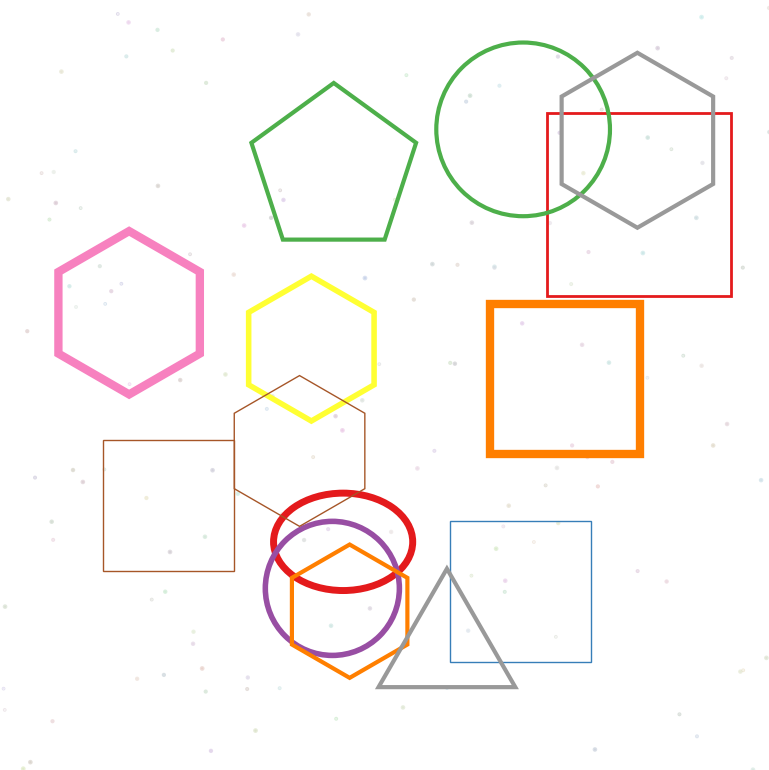[{"shape": "square", "thickness": 1, "radius": 0.6, "center": [0.83, 0.734]}, {"shape": "oval", "thickness": 2.5, "radius": 0.45, "center": [0.446, 0.296]}, {"shape": "square", "thickness": 0.5, "radius": 0.46, "center": [0.676, 0.232]}, {"shape": "pentagon", "thickness": 1.5, "radius": 0.56, "center": [0.433, 0.78]}, {"shape": "circle", "thickness": 1.5, "radius": 0.56, "center": [0.679, 0.832]}, {"shape": "circle", "thickness": 2, "radius": 0.44, "center": [0.432, 0.236]}, {"shape": "hexagon", "thickness": 1.5, "radius": 0.43, "center": [0.454, 0.206]}, {"shape": "square", "thickness": 3, "radius": 0.49, "center": [0.734, 0.508]}, {"shape": "hexagon", "thickness": 2, "radius": 0.47, "center": [0.404, 0.547]}, {"shape": "square", "thickness": 0.5, "radius": 0.42, "center": [0.219, 0.343]}, {"shape": "hexagon", "thickness": 0.5, "radius": 0.49, "center": [0.389, 0.414]}, {"shape": "hexagon", "thickness": 3, "radius": 0.53, "center": [0.168, 0.594]}, {"shape": "hexagon", "thickness": 1.5, "radius": 0.57, "center": [0.828, 0.818]}, {"shape": "triangle", "thickness": 1.5, "radius": 0.51, "center": [0.58, 0.159]}]